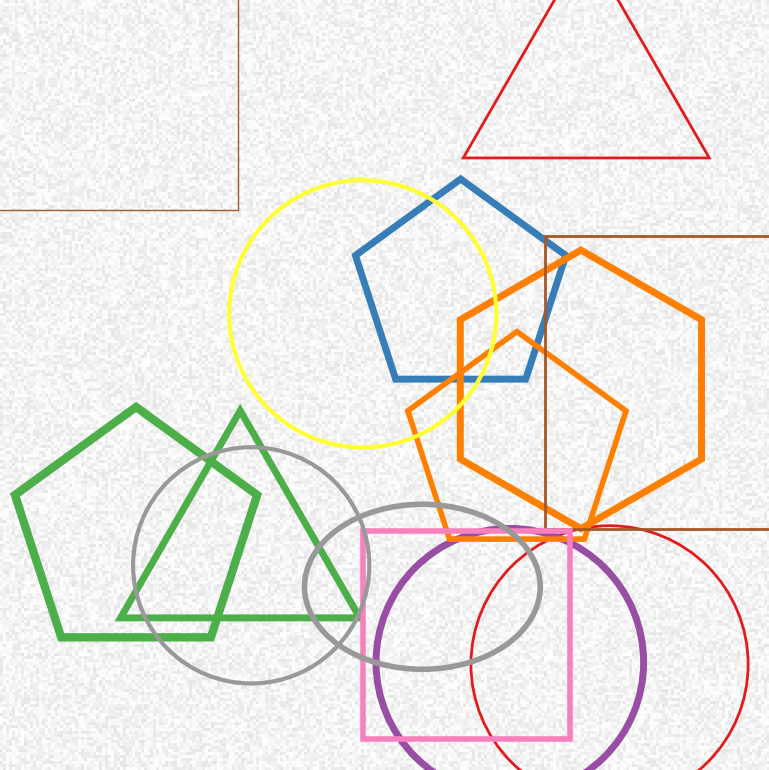[{"shape": "circle", "thickness": 1, "radius": 0.9, "center": [0.792, 0.137]}, {"shape": "triangle", "thickness": 1, "radius": 0.92, "center": [0.761, 0.887]}, {"shape": "pentagon", "thickness": 2.5, "radius": 0.72, "center": [0.598, 0.624]}, {"shape": "triangle", "thickness": 2.5, "radius": 0.9, "center": [0.312, 0.287]}, {"shape": "pentagon", "thickness": 3, "radius": 0.83, "center": [0.177, 0.306]}, {"shape": "circle", "thickness": 2.5, "radius": 0.87, "center": [0.662, 0.14]}, {"shape": "pentagon", "thickness": 2, "radius": 0.74, "center": [0.671, 0.42]}, {"shape": "hexagon", "thickness": 2.5, "radius": 0.9, "center": [0.754, 0.494]}, {"shape": "circle", "thickness": 1.5, "radius": 0.87, "center": [0.471, 0.592]}, {"shape": "square", "thickness": 1, "radius": 0.95, "center": [0.898, 0.503]}, {"shape": "square", "thickness": 0.5, "radius": 0.8, "center": [0.15, 0.887]}, {"shape": "square", "thickness": 2, "radius": 0.67, "center": [0.606, 0.175]}, {"shape": "oval", "thickness": 2, "radius": 0.77, "center": [0.549, 0.238]}, {"shape": "circle", "thickness": 1.5, "radius": 0.77, "center": [0.326, 0.266]}]